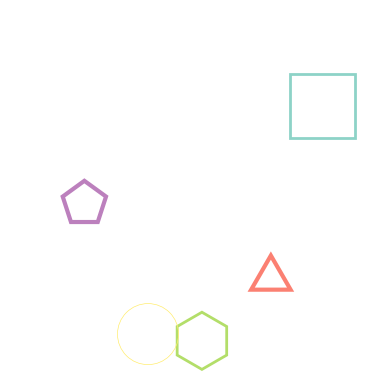[{"shape": "square", "thickness": 2, "radius": 0.42, "center": [0.838, 0.725]}, {"shape": "triangle", "thickness": 3, "radius": 0.3, "center": [0.704, 0.277]}, {"shape": "hexagon", "thickness": 2, "radius": 0.37, "center": [0.524, 0.115]}, {"shape": "pentagon", "thickness": 3, "radius": 0.3, "center": [0.219, 0.471]}, {"shape": "circle", "thickness": 0.5, "radius": 0.4, "center": [0.384, 0.132]}]